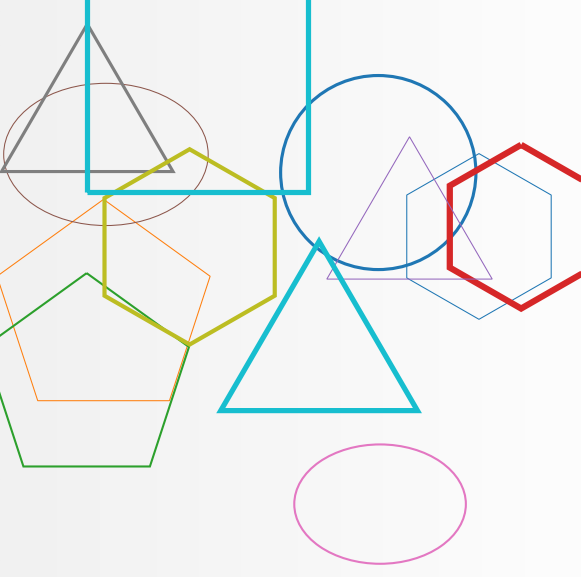[{"shape": "circle", "thickness": 1.5, "radius": 0.84, "center": [0.651, 0.7]}, {"shape": "hexagon", "thickness": 0.5, "radius": 0.72, "center": [0.824, 0.59]}, {"shape": "pentagon", "thickness": 0.5, "radius": 0.96, "center": [0.178, 0.461]}, {"shape": "pentagon", "thickness": 1, "radius": 0.93, "center": [0.149, 0.341]}, {"shape": "hexagon", "thickness": 3, "radius": 0.71, "center": [0.897, 0.607]}, {"shape": "triangle", "thickness": 0.5, "radius": 0.82, "center": [0.705, 0.598]}, {"shape": "oval", "thickness": 0.5, "radius": 0.88, "center": [0.182, 0.732]}, {"shape": "oval", "thickness": 1, "radius": 0.74, "center": [0.654, 0.126]}, {"shape": "triangle", "thickness": 1.5, "radius": 0.85, "center": [0.15, 0.787]}, {"shape": "hexagon", "thickness": 2, "radius": 0.85, "center": [0.326, 0.572]}, {"shape": "square", "thickness": 2.5, "radius": 0.95, "center": [0.34, 0.857]}, {"shape": "triangle", "thickness": 2.5, "radius": 0.98, "center": [0.549, 0.386]}]